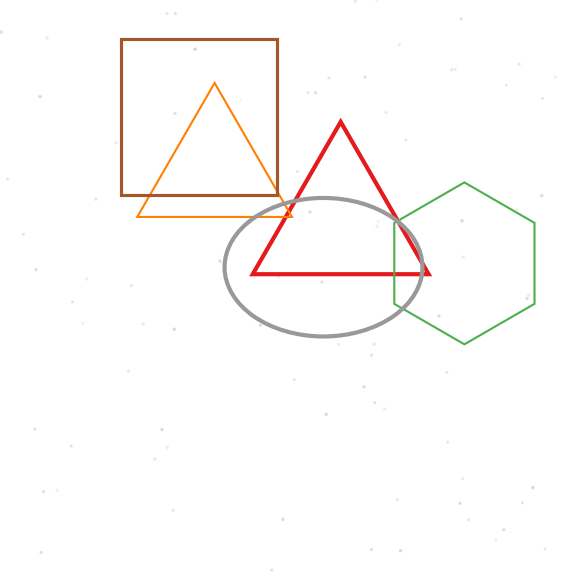[{"shape": "triangle", "thickness": 2, "radius": 0.88, "center": [0.59, 0.612]}, {"shape": "hexagon", "thickness": 1, "radius": 0.7, "center": [0.804, 0.543]}, {"shape": "triangle", "thickness": 1, "radius": 0.77, "center": [0.372, 0.701]}, {"shape": "square", "thickness": 1.5, "radius": 0.67, "center": [0.345, 0.796]}, {"shape": "oval", "thickness": 2, "radius": 0.86, "center": [0.56, 0.536]}]